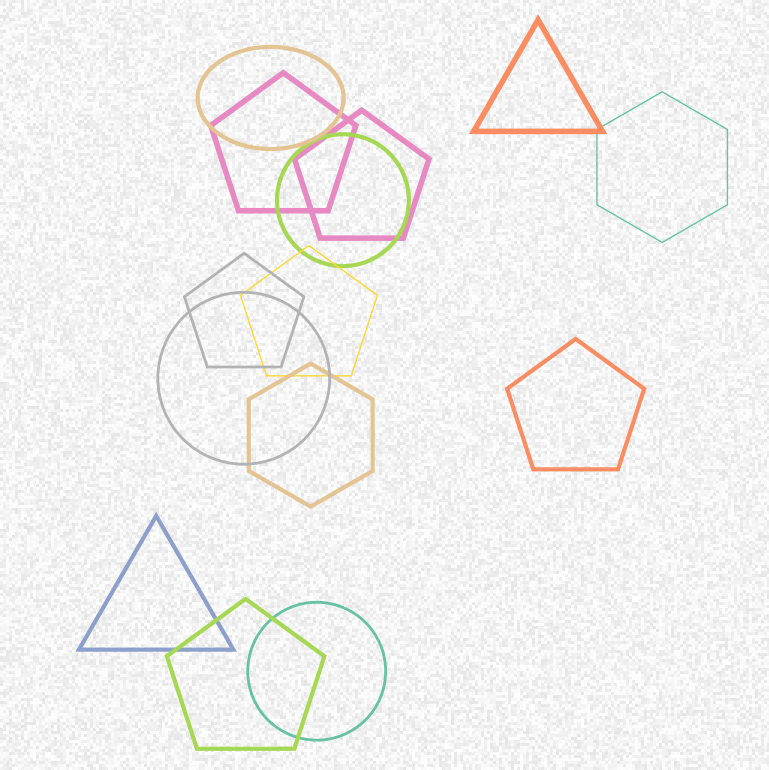[{"shape": "circle", "thickness": 1, "radius": 0.45, "center": [0.411, 0.128]}, {"shape": "hexagon", "thickness": 0.5, "radius": 0.49, "center": [0.86, 0.783]}, {"shape": "pentagon", "thickness": 1.5, "radius": 0.47, "center": [0.748, 0.466]}, {"shape": "triangle", "thickness": 2, "radius": 0.48, "center": [0.699, 0.878]}, {"shape": "triangle", "thickness": 1.5, "radius": 0.58, "center": [0.203, 0.214]}, {"shape": "pentagon", "thickness": 2, "radius": 0.46, "center": [0.47, 0.765]}, {"shape": "pentagon", "thickness": 2, "radius": 0.5, "center": [0.368, 0.806]}, {"shape": "circle", "thickness": 1.5, "radius": 0.43, "center": [0.445, 0.74]}, {"shape": "pentagon", "thickness": 1.5, "radius": 0.54, "center": [0.319, 0.115]}, {"shape": "pentagon", "thickness": 0.5, "radius": 0.47, "center": [0.401, 0.588]}, {"shape": "oval", "thickness": 1.5, "radius": 0.47, "center": [0.351, 0.873]}, {"shape": "hexagon", "thickness": 1.5, "radius": 0.46, "center": [0.403, 0.435]}, {"shape": "circle", "thickness": 1, "radius": 0.56, "center": [0.317, 0.509]}, {"shape": "pentagon", "thickness": 1, "radius": 0.41, "center": [0.317, 0.589]}]